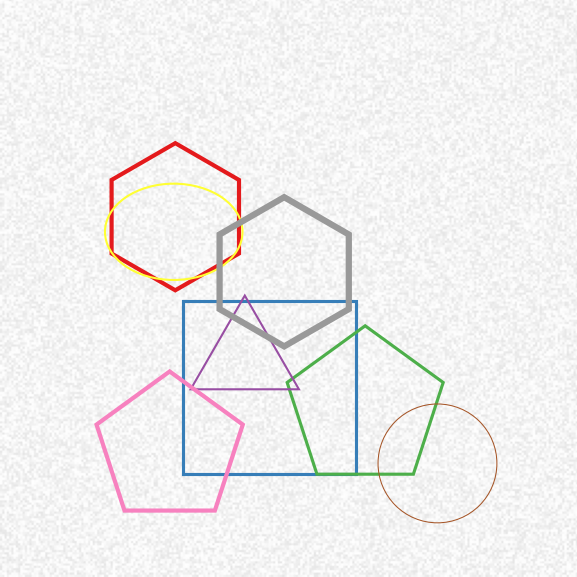[{"shape": "hexagon", "thickness": 2, "radius": 0.64, "center": [0.304, 0.624]}, {"shape": "square", "thickness": 1.5, "radius": 0.75, "center": [0.466, 0.328]}, {"shape": "pentagon", "thickness": 1.5, "radius": 0.71, "center": [0.632, 0.293]}, {"shape": "triangle", "thickness": 1, "radius": 0.54, "center": [0.424, 0.379]}, {"shape": "oval", "thickness": 1, "radius": 0.6, "center": [0.301, 0.598]}, {"shape": "circle", "thickness": 0.5, "radius": 0.51, "center": [0.758, 0.197]}, {"shape": "pentagon", "thickness": 2, "radius": 0.67, "center": [0.294, 0.223]}, {"shape": "hexagon", "thickness": 3, "radius": 0.65, "center": [0.492, 0.529]}]